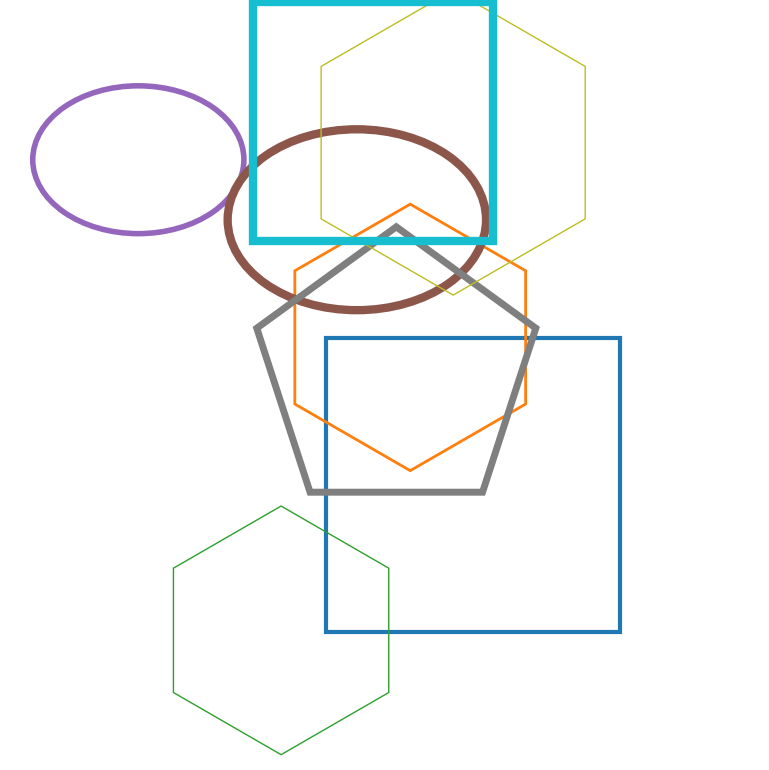[{"shape": "square", "thickness": 1.5, "radius": 0.95, "center": [0.614, 0.37]}, {"shape": "hexagon", "thickness": 1, "radius": 0.87, "center": [0.533, 0.562]}, {"shape": "hexagon", "thickness": 0.5, "radius": 0.81, "center": [0.365, 0.181]}, {"shape": "oval", "thickness": 2, "radius": 0.69, "center": [0.18, 0.793]}, {"shape": "oval", "thickness": 3, "radius": 0.84, "center": [0.463, 0.715]}, {"shape": "pentagon", "thickness": 2.5, "radius": 0.95, "center": [0.515, 0.515]}, {"shape": "hexagon", "thickness": 0.5, "radius": 0.99, "center": [0.589, 0.815]}, {"shape": "square", "thickness": 3, "radius": 0.78, "center": [0.484, 0.842]}]